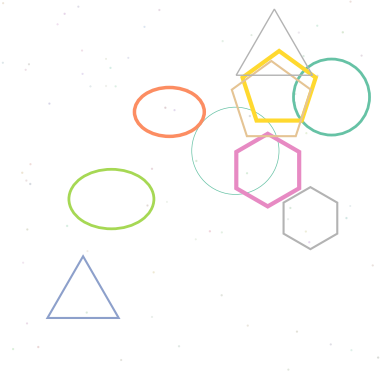[{"shape": "circle", "thickness": 0.5, "radius": 0.57, "center": [0.611, 0.608]}, {"shape": "circle", "thickness": 2, "radius": 0.49, "center": [0.861, 0.748]}, {"shape": "oval", "thickness": 2.5, "radius": 0.45, "center": [0.44, 0.709]}, {"shape": "triangle", "thickness": 1.5, "radius": 0.53, "center": [0.216, 0.228]}, {"shape": "hexagon", "thickness": 3, "radius": 0.47, "center": [0.695, 0.558]}, {"shape": "oval", "thickness": 2, "radius": 0.55, "center": [0.289, 0.483]}, {"shape": "pentagon", "thickness": 3, "radius": 0.5, "center": [0.725, 0.768]}, {"shape": "pentagon", "thickness": 1.5, "radius": 0.54, "center": [0.705, 0.734]}, {"shape": "triangle", "thickness": 1, "radius": 0.57, "center": [0.713, 0.862]}, {"shape": "hexagon", "thickness": 1.5, "radius": 0.4, "center": [0.806, 0.433]}]